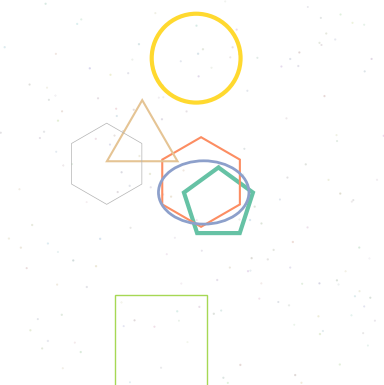[{"shape": "pentagon", "thickness": 3, "radius": 0.47, "center": [0.567, 0.471]}, {"shape": "hexagon", "thickness": 1.5, "radius": 0.58, "center": [0.522, 0.527]}, {"shape": "oval", "thickness": 2, "radius": 0.59, "center": [0.529, 0.5]}, {"shape": "square", "thickness": 1, "radius": 0.59, "center": [0.418, 0.116]}, {"shape": "circle", "thickness": 3, "radius": 0.58, "center": [0.509, 0.849]}, {"shape": "triangle", "thickness": 1.5, "radius": 0.53, "center": [0.369, 0.634]}, {"shape": "hexagon", "thickness": 0.5, "radius": 0.53, "center": [0.277, 0.575]}]